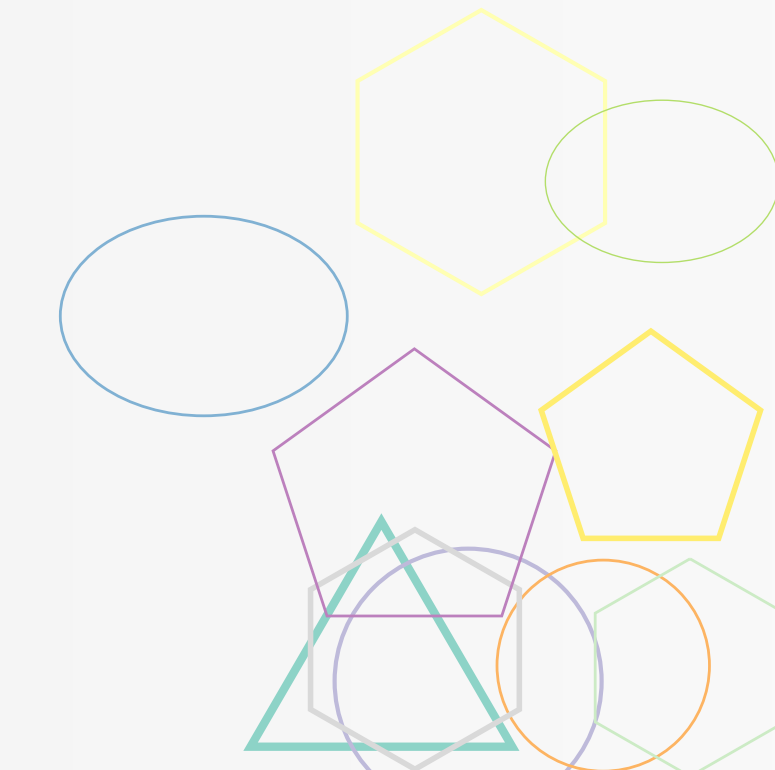[{"shape": "triangle", "thickness": 3, "radius": 0.97, "center": [0.492, 0.128]}, {"shape": "hexagon", "thickness": 1.5, "radius": 0.92, "center": [0.621, 0.803]}, {"shape": "circle", "thickness": 1.5, "radius": 0.86, "center": [0.604, 0.115]}, {"shape": "oval", "thickness": 1, "radius": 0.93, "center": [0.263, 0.59]}, {"shape": "circle", "thickness": 1, "radius": 0.69, "center": [0.778, 0.136]}, {"shape": "oval", "thickness": 0.5, "radius": 0.75, "center": [0.854, 0.764]}, {"shape": "hexagon", "thickness": 2, "radius": 0.78, "center": [0.535, 0.157]}, {"shape": "pentagon", "thickness": 1, "radius": 0.96, "center": [0.535, 0.355]}, {"shape": "hexagon", "thickness": 1, "radius": 0.71, "center": [0.89, 0.133]}, {"shape": "pentagon", "thickness": 2, "radius": 0.74, "center": [0.84, 0.421]}]